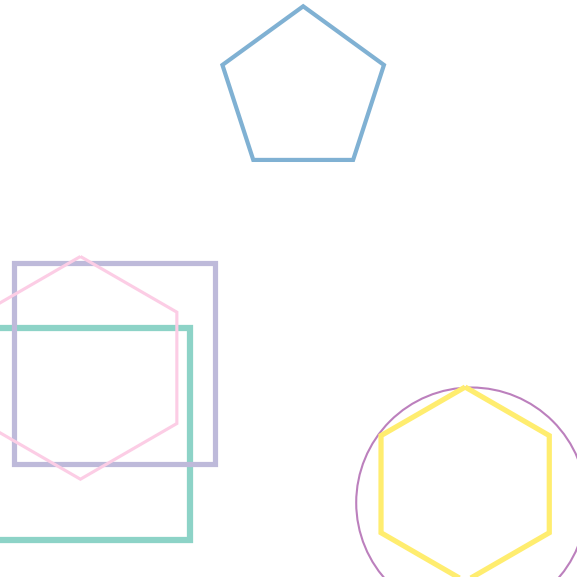[{"shape": "square", "thickness": 3, "radius": 0.92, "center": [0.146, 0.247]}, {"shape": "square", "thickness": 2.5, "radius": 0.87, "center": [0.199, 0.37]}, {"shape": "pentagon", "thickness": 2, "radius": 0.74, "center": [0.525, 0.841]}, {"shape": "hexagon", "thickness": 1.5, "radius": 0.96, "center": [0.139, 0.362]}, {"shape": "circle", "thickness": 1, "radius": 1.0, "center": [0.816, 0.129]}, {"shape": "hexagon", "thickness": 2.5, "radius": 0.84, "center": [0.805, 0.161]}]